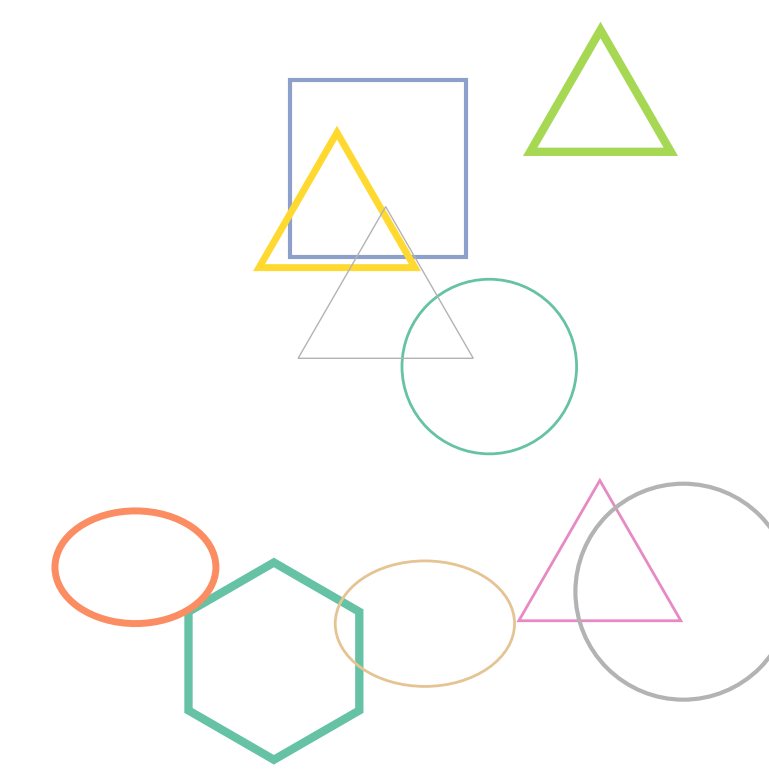[{"shape": "hexagon", "thickness": 3, "radius": 0.64, "center": [0.356, 0.141]}, {"shape": "circle", "thickness": 1, "radius": 0.57, "center": [0.635, 0.524]}, {"shape": "oval", "thickness": 2.5, "radius": 0.52, "center": [0.176, 0.263]}, {"shape": "square", "thickness": 1.5, "radius": 0.57, "center": [0.491, 0.781]}, {"shape": "triangle", "thickness": 1, "radius": 0.61, "center": [0.779, 0.255]}, {"shape": "triangle", "thickness": 3, "radius": 0.53, "center": [0.78, 0.856]}, {"shape": "triangle", "thickness": 2.5, "radius": 0.58, "center": [0.438, 0.711]}, {"shape": "oval", "thickness": 1, "radius": 0.58, "center": [0.552, 0.19]}, {"shape": "circle", "thickness": 1.5, "radius": 0.7, "center": [0.888, 0.232]}, {"shape": "triangle", "thickness": 0.5, "radius": 0.66, "center": [0.501, 0.6]}]